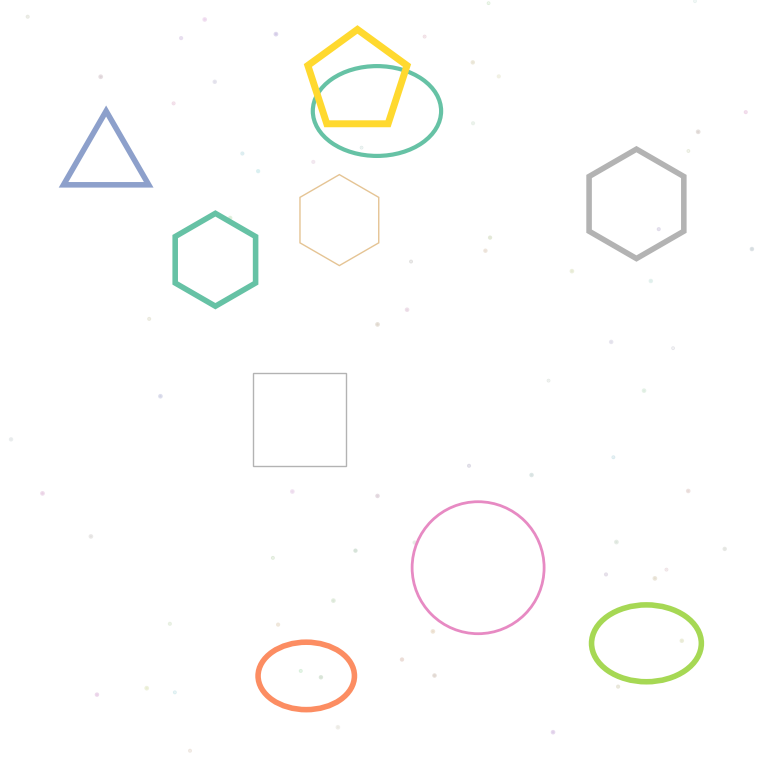[{"shape": "hexagon", "thickness": 2, "radius": 0.3, "center": [0.28, 0.663]}, {"shape": "oval", "thickness": 1.5, "radius": 0.42, "center": [0.49, 0.856]}, {"shape": "oval", "thickness": 2, "radius": 0.31, "center": [0.398, 0.122]}, {"shape": "triangle", "thickness": 2, "radius": 0.32, "center": [0.138, 0.792]}, {"shape": "circle", "thickness": 1, "radius": 0.43, "center": [0.621, 0.263]}, {"shape": "oval", "thickness": 2, "radius": 0.36, "center": [0.84, 0.165]}, {"shape": "pentagon", "thickness": 2.5, "radius": 0.34, "center": [0.464, 0.894]}, {"shape": "hexagon", "thickness": 0.5, "radius": 0.3, "center": [0.441, 0.714]}, {"shape": "hexagon", "thickness": 2, "radius": 0.36, "center": [0.827, 0.735]}, {"shape": "square", "thickness": 0.5, "radius": 0.3, "center": [0.389, 0.455]}]